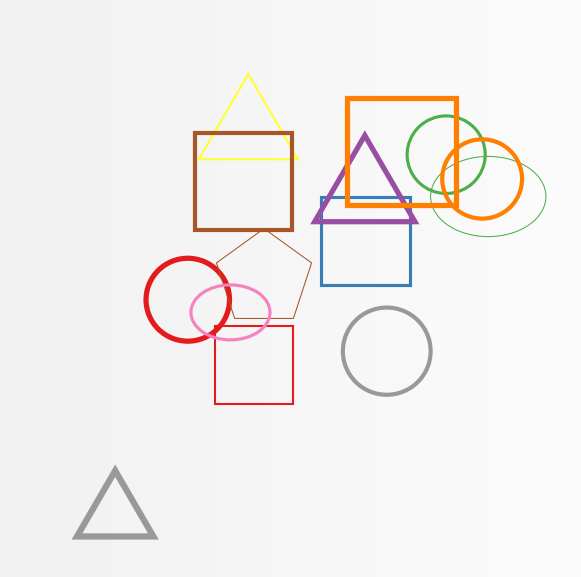[{"shape": "circle", "thickness": 2.5, "radius": 0.36, "center": [0.323, 0.48]}, {"shape": "square", "thickness": 1, "radius": 0.34, "center": [0.438, 0.367]}, {"shape": "square", "thickness": 1.5, "radius": 0.38, "center": [0.629, 0.582]}, {"shape": "oval", "thickness": 0.5, "radius": 0.5, "center": [0.84, 0.659]}, {"shape": "circle", "thickness": 1.5, "radius": 0.34, "center": [0.768, 0.731]}, {"shape": "triangle", "thickness": 2.5, "radius": 0.5, "center": [0.628, 0.665]}, {"shape": "circle", "thickness": 2, "radius": 0.34, "center": [0.83, 0.689]}, {"shape": "square", "thickness": 2.5, "radius": 0.47, "center": [0.69, 0.737]}, {"shape": "triangle", "thickness": 1, "radius": 0.49, "center": [0.427, 0.773]}, {"shape": "pentagon", "thickness": 0.5, "radius": 0.43, "center": [0.454, 0.517]}, {"shape": "square", "thickness": 2, "radius": 0.42, "center": [0.419, 0.685]}, {"shape": "oval", "thickness": 1.5, "radius": 0.34, "center": [0.396, 0.458]}, {"shape": "circle", "thickness": 2, "radius": 0.38, "center": [0.665, 0.391]}, {"shape": "triangle", "thickness": 3, "radius": 0.38, "center": [0.198, 0.108]}]